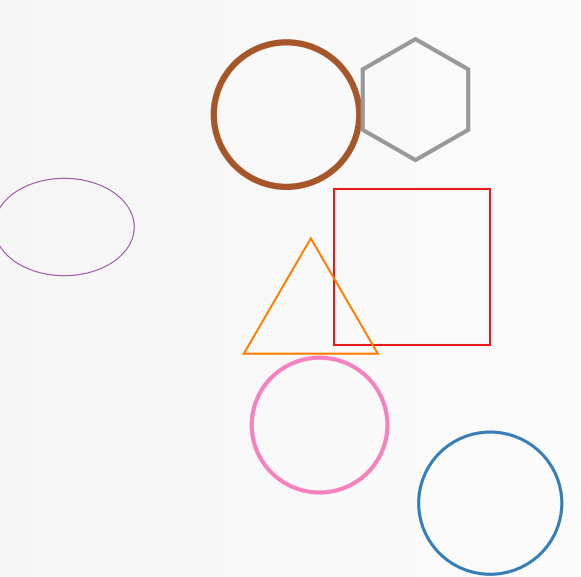[{"shape": "square", "thickness": 1, "radius": 0.67, "center": [0.708, 0.537]}, {"shape": "circle", "thickness": 1.5, "radius": 0.62, "center": [0.843, 0.128]}, {"shape": "oval", "thickness": 0.5, "radius": 0.6, "center": [0.111, 0.606]}, {"shape": "triangle", "thickness": 1, "radius": 0.67, "center": [0.535, 0.453]}, {"shape": "circle", "thickness": 3, "radius": 0.63, "center": [0.493, 0.801]}, {"shape": "circle", "thickness": 2, "radius": 0.58, "center": [0.55, 0.263]}, {"shape": "hexagon", "thickness": 2, "radius": 0.52, "center": [0.715, 0.827]}]